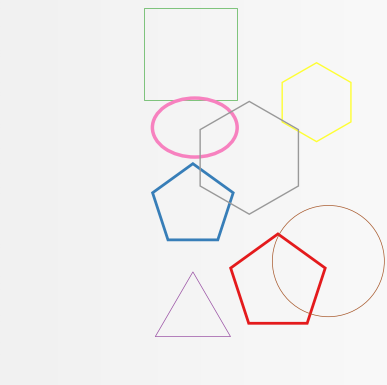[{"shape": "pentagon", "thickness": 2, "radius": 0.64, "center": [0.717, 0.264]}, {"shape": "pentagon", "thickness": 2, "radius": 0.55, "center": [0.498, 0.465]}, {"shape": "square", "thickness": 0.5, "radius": 0.6, "center": [0.492, 0.86]}, {"shape": "triangle", "thickness": 0.5, "radius": 0.56, "center": [0.498, 0.182]}, {"shape": "hexagon", "thickness": 1, "radius": 0.51, "center": [0.817, 0.735]}, {"shape": "circle", "thickness": 0.5, "radius": 0.72, "center": [0.847, 0.322]}, {"shape": "oval", "thickness": 2.5, "radius": 0.55, "center": [0.503, 0.669]}, {"shape": "hexagon", "thickness": 1, "radius": 0.73, "center": [0.643, 0.59]}]